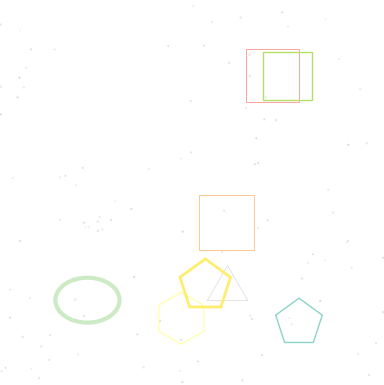[{"shape": "pentagon", "thickness": 1, "radius": 0.32, "center": [0.777, 0.162]}, {"shape": "hexagon", "thickness": 1, "radius": 0.34, "center": [0.471, 0.173]}, {"shape": "square", "thickness": 0.5, "radius": 0.35, "center": [0.708, 0.804]}, {"shape": "square", "thickness": 0.5, "radius": 0.35, "center": [0.588, 0.422]}, {"shape": "square", "thickness": 1, "radius": 0.31, "center": [0.747, 0.802]}, {"shape": "triangle", "thickness": 0.5, "radius": 0.3, "center": [0.591, 0.25]}, {"shape": "oval", "thickness": 3, "radius": 0.42, "center": [0.227, 0.22]}, {"shape": "pentagon", "thickness": 2, "radius": 0.35, "center": [0.533, 0.259]}]